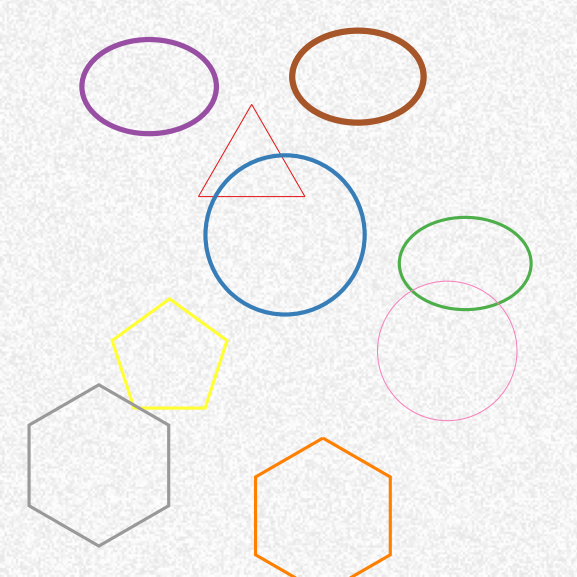[{"shape": "triangle", "thickness": 0.5, "radius": 0.53, "center": [0.436, 0.712]}, {"shape": "circle", "thickness": 2, "radius": 0.69, "center": [0.494, 0.592]}, {"shape": "oval", "thickness": 1.5, "radius": 0.57, "center": [0.806, 0.543]}, {"shape": "oval", "thickness": 2.5, "radius": 0.58, "center": [0.258, 0.849]}, {"shape": "hexagon", "thickness": 1.5, "radius": 0.67, "center": [0.559, 0.106]}, {"shape": "pentagon", "thickness": 1.5, "radius": 0.52, "center": [0.294, 0.377]}, {"shape": "oval", "thickness": 3, "radius": 0.57, "center": [0.62, 0.866]}, {"shape": "circle", "thickness": 0.5, "radius": 0.6, "center": [0.774, 0.391]}, {"shape": "hexagon", "thickness": 1.5, "radius": 0.7, "center": [0.171, 0.193]}]